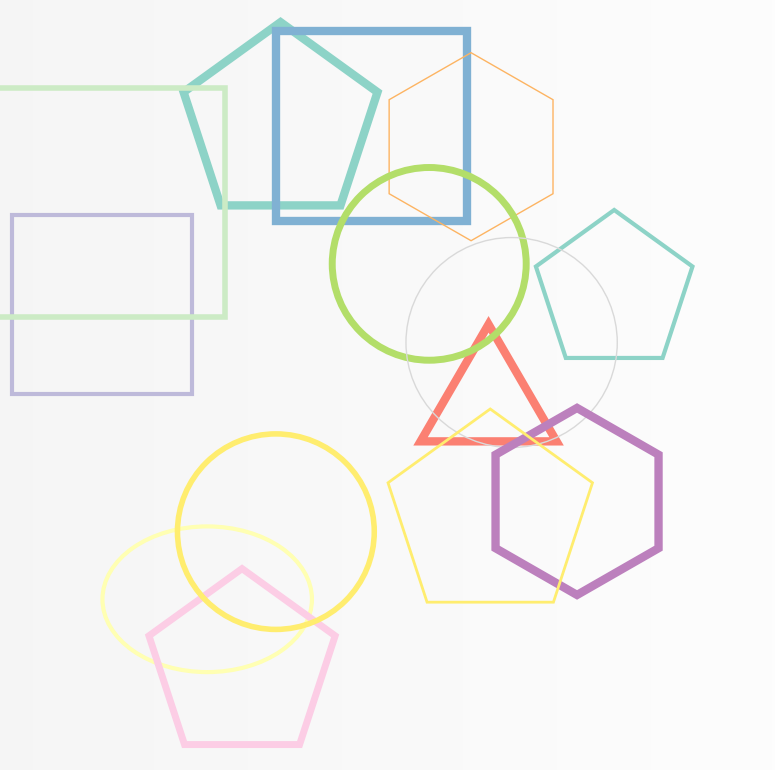[{"shape": "pentagon", "thickness": 3, "radius": 0.66, "center": [0.362, 0.84]}, {"shape": "pentagon", "thickness": 1.5, "radius": 0.53, "center": [0.793, 0.621]}, {"shape": "oval", "thickness": 1.5, "radius": 0.68, "center": [0.267, 0.222]}, {"shape": "square", "thickness": 1.5, "radius": 0.58, "center": [0.132, 0.605]}, {"shape": "triangle", "thickness": 3, "radius": 0.51, "center": [0.63, 0.477]}, {"shape": "square", "thickness": 3, "radius": 0.62, "center": [0.48, 0.837]}, {"shape": "hexagon", "thickness": 0.5, "radius": 0.61, "center": [0.608, 0.809]}, {"shape": "circle", "thickness": 2.5, "radius": 0.63, "center": [0.554, 0.657]}, {"shape": "pentagon", "thickness": 2.5, "radius": 0.63, "center": [0.312, 0.135]}, {"shape": "circle", "thickness": 0.5, "radius": 0.68, "center": [0.66, 0.555]}, {"shape": "hexagon", "thickness": 3, "radius": 0.61, "center": [0.745, 0.349]}, {"shape": "square", "thickness": 2, "radius": 0.74, "center": [0.141, 0.737]}, {"shape": "pentagon", "thickness": 1, "radius": 0.69, "center": [0.633, 0.33]}, {"shape": "circle", "thickness": 2, "radius": 0.63, "center": [0.356, 0.31]}]